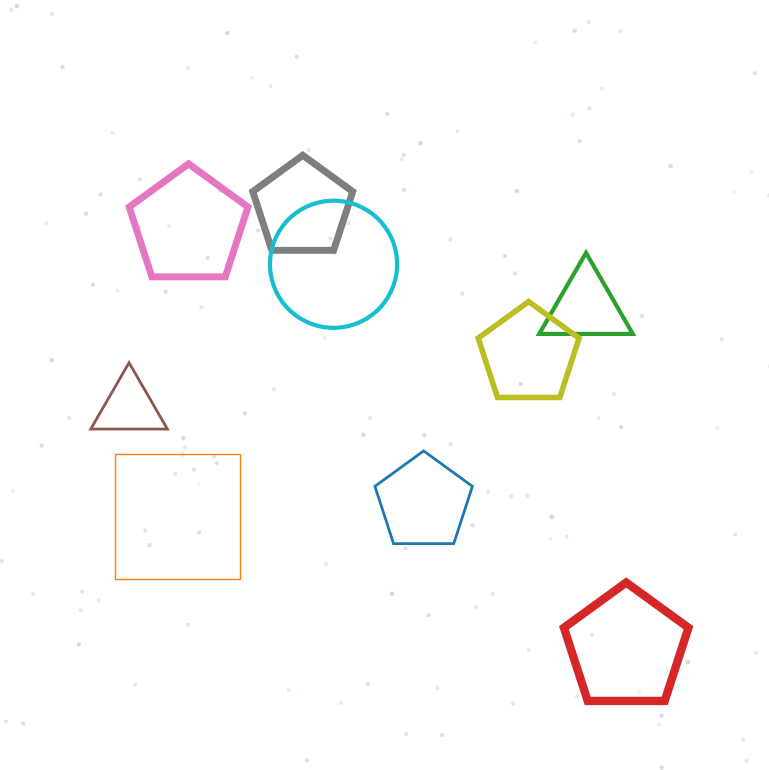[{"shape": "pentagon", "thickness": 1, "radius": 0.33, "center": [0.55, 0.348]}, {"shape": "square", "thickness": 0.5, "radius": 0.4, "center": [0.23, 0.329]}, {"shape": "triangle", "thickness": 1.5, "radius": 0.35, "center": [0.761, 0.601]}, {"shape": "pentagon", "thickness": 3, "radius": 0.43, "center": [0.813, 0.158]}, {"shape": "triangle", "thickness": 1, "radius": 0.29, "center": [0.168, 0.472]}, {"shape": "pentagon", "thickness": 2.5, "radius": 0.41, "center": [0.245, 0.706]}, {"shape": "pentagon", "thickness": 2.5, "radius": 0.34, "center": [0.393, 0.73]}, {"shape": "pentagon", "thickness": 2, "radius": 0.34, "center": [0.687, 0.54]}, {"shape": "circle", "thickness": 1.5, "radius": 0.41, "center": [0.433, 0.657]}]